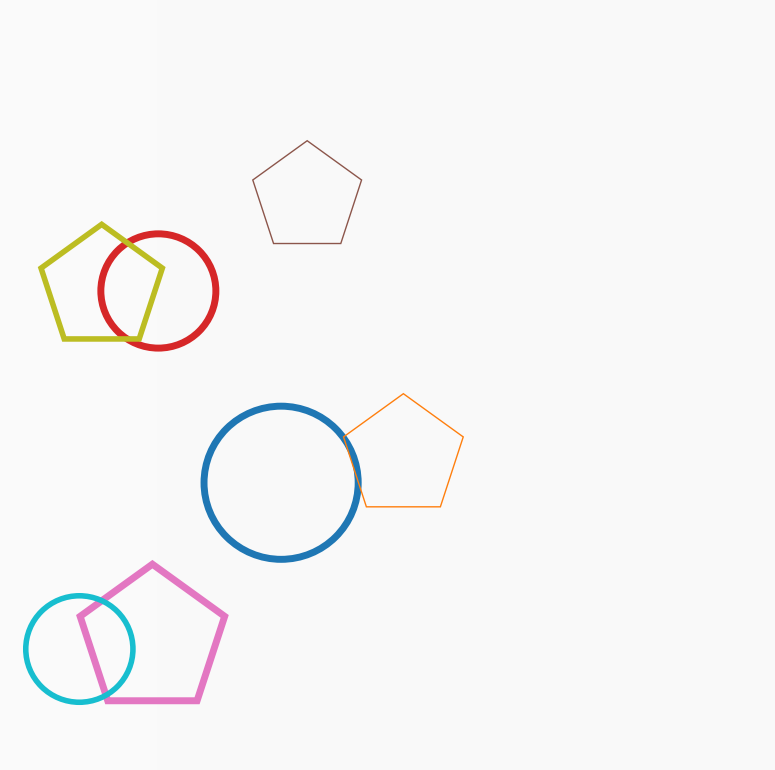[{"shape": "circle", "thickness": 2.5, "radius": 0.5, "center": [0.363, 0.373]}, {"shape": "pentagon", "thickness": 0.5, "radius": 0.41, "center": [0.52, 0.407]}, {"shape": "circle", "thickness": 2.5, "radius": 0.37, "center": [0.204, 0.622]}, {"shape": "pentagon", "thickness": 0.5, "radius": 0.37, "center": [0.396, 0.743]}, {"shape": "pentagon", "thickness": 2.5, "radius": 0.49, "center": [0.197, 0.169]}, {"shape": "pentagon", "thickness": 2, "radius": 0.41, "center": [0.131, 0.626]}, {"shape": "circle", "thickness": 2, "radius": 0.35, "center": [0.102, 0.157]}]